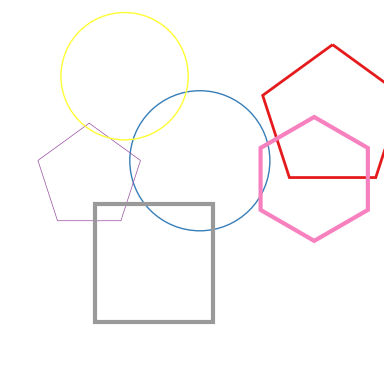[{"shape": "pentagon", "thickness": 2, "radius": 0.95, "center": [0.864, 0.693]}, {"shape": "circle", "thickness": 1, "radius": 0.91, "center": [0.519, 0.582]}, {"shape": "pentagon", "thickness": 0.5, "radius": 0.7, "center": [0.232, 0.54]}, {"shape": "circle", "thickness": 1, "radius": 0.83, "center": [0.324, 0.802]}, {"shape": "hexagon", "thickness": 3, "radius": 0.8, "center": [0.816, 0.535]}, {"shape": "square", "thickness": 3, "radius": 0.77, "center": [0.4, 0.318]}]